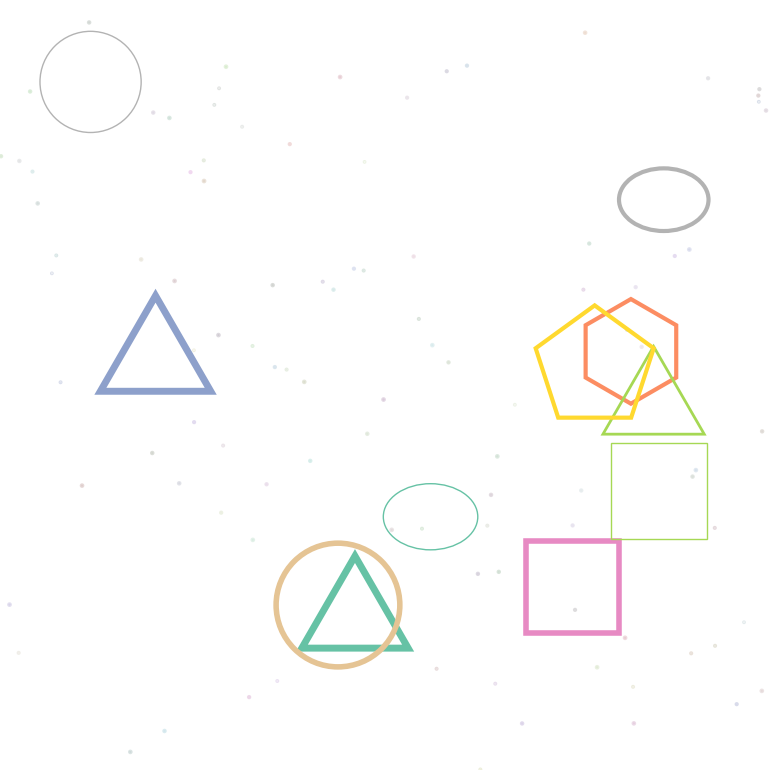[{"shape": "oval", "thickness": 0.5, "radius": 0.31, "center": [0.559, 0.329]}, {"shape": "triangle", "thickness": 2.5, "radius": 0.4, "center": [0.461, 0.198]}, {"shape": "hexagon", "thickness": 1.5, "radius": 0.34, "center": [0.819, 0.544]}, {"shape": "triangle", "thickness": 2.5, "radius": 0.41, "center": [0.202, 0.533]}, {"shape": "square", "thickness": 2, "radius": 0.3, "center": [0.743, 0.237]}, {"shape": "triangle", "thickness": 1, "radius": 0.38, "center": [0.849, 0.474]}, {"shape": "square", "thickness": 0.5, "radius": 0.31, "center": [0.856, 0.362]}, {"shape": "pentagon", "thickness": 1.5, "radius": 0.4, "center": [0.772, 0.523]}, {"shape": "circle", "thickness": 2, "radius": 0.4, "center": [0.439, 0.214]}, {"shape": "oval", "thickness": 1.5, "radius": 0.29, "center": [0.862, 0.741]}, {"shape": "circle", "thickness": 0.5, "radius": 0.33, "center": [0.118, 0.894]}]